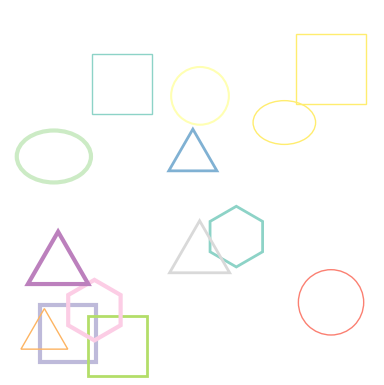[{"shape": "hexagon", "thickness": 2, "radius": 0.39, "center": [0.614, 0.385]}, {"shape": "square", "thickness": 1, "radius": 0.39, "center": [0.316, 0.782]}, {"shape": "circle", "thickness": 1.5, "radius": 0.37, "center": [0.519, 0.751]}, {"shape": "square", "thickness": 3, "radius": 0.37, "center": [0.177, 0.133]}, {"shape": "circle", "thickness": 1, "radius": 0.42, "center": [0.86, 0.215]}, {"shape": "triangle", "thickness": 2, "radius": 0.36, "center": [0.501, 0.592]}, {"shape": "triangle", "thickness": 1, "radius": 0.35, "center": [0.115, 0.128]}, {"shape": "square", "thickness": 2, "radius": 0.39, "center": [0.305, 0.101]}, {"shape": "hexagon", "thickness": 3, "radius": 0.39, "center": [0.245, 0.194]}, {"shape": "triangle", "thickness": 2, "radius": 0.45, "center": [0.518, 0.337]}, {"shape": "triangle", "thickness": 3, "radius": 0.45, "center": [0.151, 0.308]}, {"shape": "oval", "thickness": 3, "radius": 0.48, "center": [0.14, 0.594]}, {"shape": "oval", "thickness": 1, "radius": 0.41, "center": [0.739, 0.682]}, {"shape": "square", "thickness": 1, "radius": 0.46, "center": [0.86, 0.822]}]